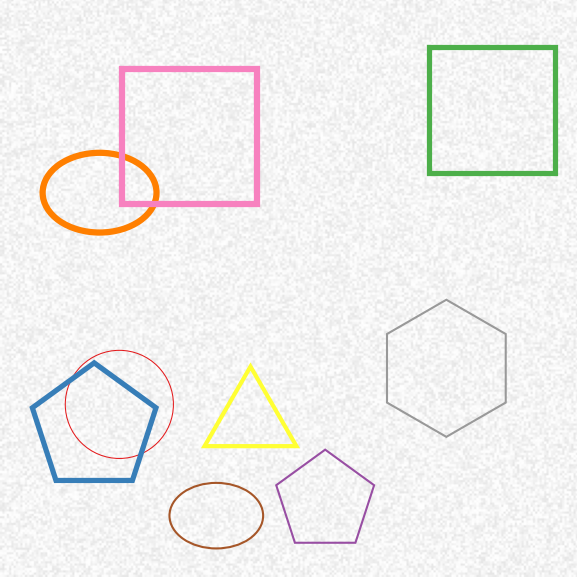[{"shape": "circle", "thickness": 0.5, "radius": 0.47, "center": [0.207, 0.299]}, {"shape": "pentagon", "thickness": 2.5, "radius": 0.56, "center": [0.163, 0.258]}, {"shape": "square", "thickness": 2.5, "radius": 0.54, "center": [0.852, 0.809]}, {"shape": "pentagon", "thickness": 1, "radius": 0.45, "center": [0.563, 0.131]}, {"shape": "oval", "thickness": 3, "radius": 0.49, "center": [0.172, 0.666]}, {"shape": "triangle", "thickness": 2, "radius": 0.46, "center": [0.434, 0.273]}, {"shape": "oval", "thickness": 1, "radius": 0.41, "center": [0.375, 0.106]}, {"shape": "square", "thickness": 3, "radius": 0.58, "center": [0.329, 0.762]}, {"shape": "hexagon", "thickness": 1, "radius": 0.59, "center": [0.773, 0.361]}]